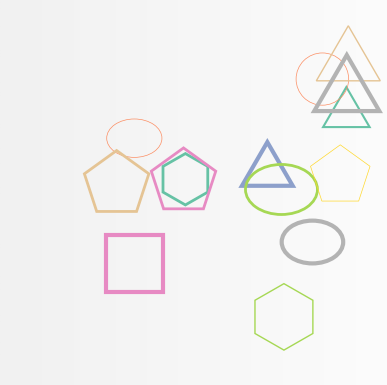[{"shape": "hexagon", "thickness": 2, "radius": 0.33, "center": [0.478, 0.534]}, {"shape": "triangle", "thickness": 1.5, "radius": 0.35, "center": [0.894, 0.705]}, {"shape": "circle", "thickness": 0.5, "radius": 0.34, "center": [0.832, 0.795]}, {"shape": "oval", "thickness": 0.5, "radius": 0.36, "center": [0.347, 0.641]}, {"shape": "triangle", "thickness": 3, "radius": 0.38, "center": [0.69, 0.555]}, {"shape": "square", "thickness": 3, "radius": 0.37, "center": [0.348, 0.315]}, {"shape": "pentagon", "thickness": 2, "radius": 0.44, "center": [0.474, 0.528]}, {"shape": "oval", "thickness": 2, "radius": 0.46, "center": [0.726, 0.508]}, {"shape": "hexagon", "thickness": 1, "radius": 0.43, "center": [0.733, 0.177]}, {"shape": "pentagon", "thickness": 0.5, "radius": 0.4, "center": [0.878, 0.543]}, {"shape": "pentagon", "thickness": 2, "radius": 0.44, "center": [0.301, 0.522]}, {"shape": "triangle", "thickness": 1, "radius": 0.48, "center": [0.899, 0.838]}, {"shape": "oval", "thickness": 3, "radius": 0.4, "center": [0.806, 0.371]}, {"shape": "triangle", "thickness": 3, "radius": 0.48, "center": [0.895, 0.76]}]